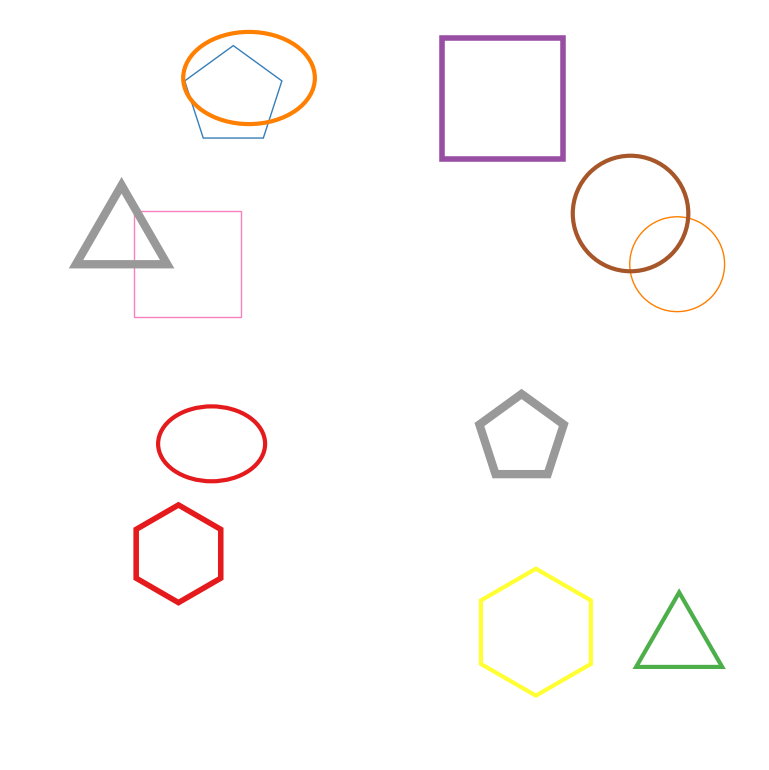[{"shape": "hexagon", "thickness": 2, "radius": 0.32, "center": [0.232, 0.281]}, {"shape": "oval", "thickness": 1.5, "radius": 0.35, "center": [0.275, 0.424]}, {"shape": "pentagon", "thickness": 0.5, "radius": 0.33, "center": [0.303, 0.874]}, {"shape": "triangle", "thickness": 1.5, "radius": 0.32, "center": [0.882, 0.166]}, {"shape": "square", "thickness": 2, "radius": 0.39, "center": [0.653, 0.872]}, {"shape": "circle", "thickness": 0.5, "radius": 0.31, "center": [0.879, 0.657]}, {"shape": "oval", "thickness": 1.5, "radius": 0.43, "center": [0.323, 0.899]}, {"shape": "hexagon", "thickness": 1.5, "radius": 0.41, "center": [0.696, 0.179]}, {"shape": "circle", "thickness": 1.5, "radius": 0.38, "center": [0.819, 0.723]}, {"shape": "square", "thickness": 0.5, "radius": 0.35, "center": [0.244, 0.657]}, {"shape": "pentagon", "thickness": 3, "radius": 0.29, "center": [0.677, 0.431]}, {"shape": "triangle", "thickness": 3, "radius": 0.34, "center": [0.158, 0.691]}]